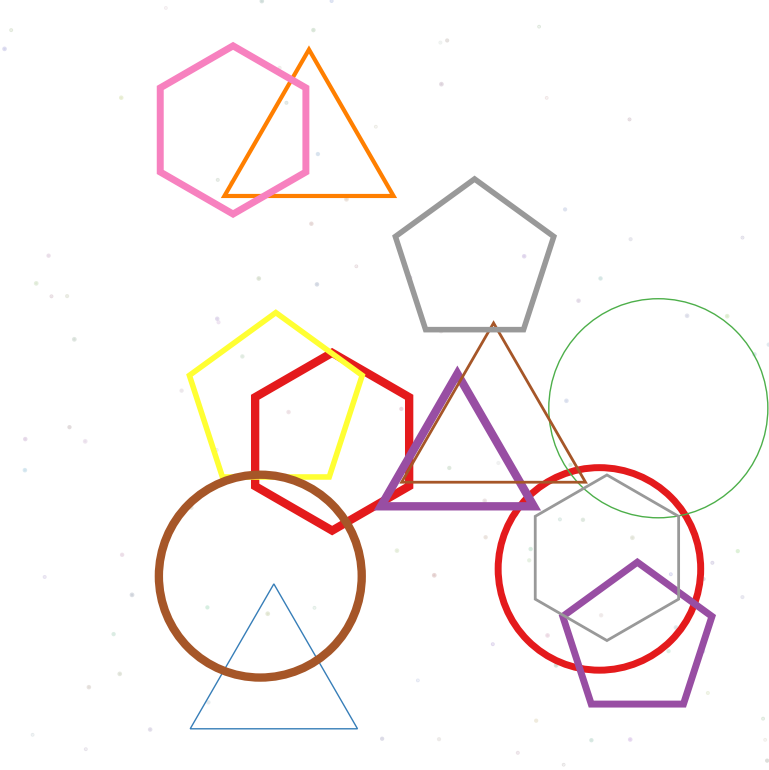[{"shape": "circle", "thickness": 2.5, "radius": 0.66, "center": [0.778, 0.261]}, {"shape": "hexagon", "thickness": 3, "radius": 0.58, "center": [0.431, 0.426]}, {"shape": "triangle", "thickness": 0.5, "radius": 0.63, "center": [0.356, 0.116]}, {"shape": "circle", "thickness": 0.5, "radius": 0.71, "center": [0.855, 0.47]}, {"shape": "triangle", "thickness": 3, "radius": 0.57, "center": [0.594, 0.4]}, {"shape": "pentagon", "thickness": 2.5, "radius": 0.51, "center": [0.828, 0.168]}, {"shape": "triangle", "thickness": 1.5, "radius": 0.63, "center": [0.401, 0.809]}, {"shape": "pentagon", "thickness": 2, "radius": 0.59, "center": [0.358, 0.476]}, {"shape": "triangle", "thickness": 1, "radius": 0.69, "center": [0.641, 0.443]}, {"shape": "circle", "thickness": 3, "radius": 0.66, "center": [0.338, 0.252]}, {"shape": "hexagon", "thickness": 2.5, "radius": 0.55, "center": [0.303, 0.831]}, {"shape": "pentagon", "thickness": 2, "radius": 0.54, "center": [0.616, 0.659]}, {"shape": "hexagon", "thickness": 1, "radius": 0.54, "center": [0.788, 0.276]}]